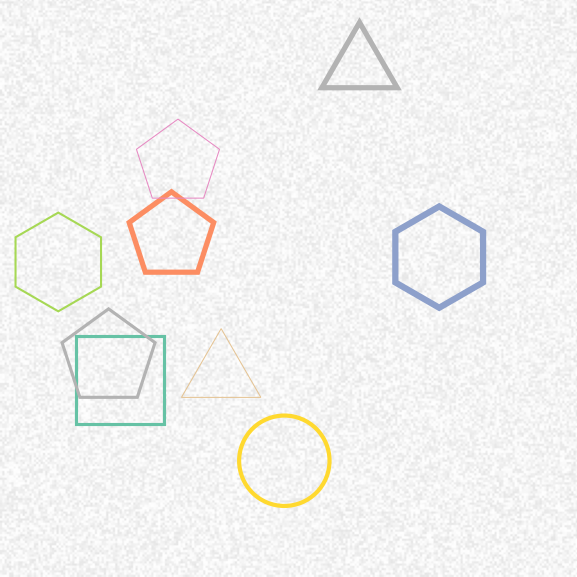[{"shape": "square", "thickness": 1.5, "radius": 0.38, "center": [0.208, 0.341]}, {"shape": "pentagon", "thickness": 2.5, "radius": 0.38, "center": [0.297, 0.59]}, {"shape": "hexagon", "thickness": 3, "radius": 0.44, "center": [0.761, 0.554]}, {"shape": "pentagon", "thickness": 0.5, "radius": 0.38, "center": [0.308, 0.717]}, {"shape": "hexagon", "thickness": 1, "radius": 0.43, "center": [0.101, 0.546]}, {"shape": "circle", "thickness": 2, "radius": 0.39, "center": [0.492, 0.201]}, {"shape": "triangle", "thickness": 0.5, "radius": 0.4, "center": [0.383, 0.351]}, {"shape": "triangle", "thickness": 2.5, "radius": 0.38, "center": [0.623, 0.885]}, {"shape": "pentagon", "thickness": 1.5, "radius": 0.42, "center": [0.188, 0.38]}]